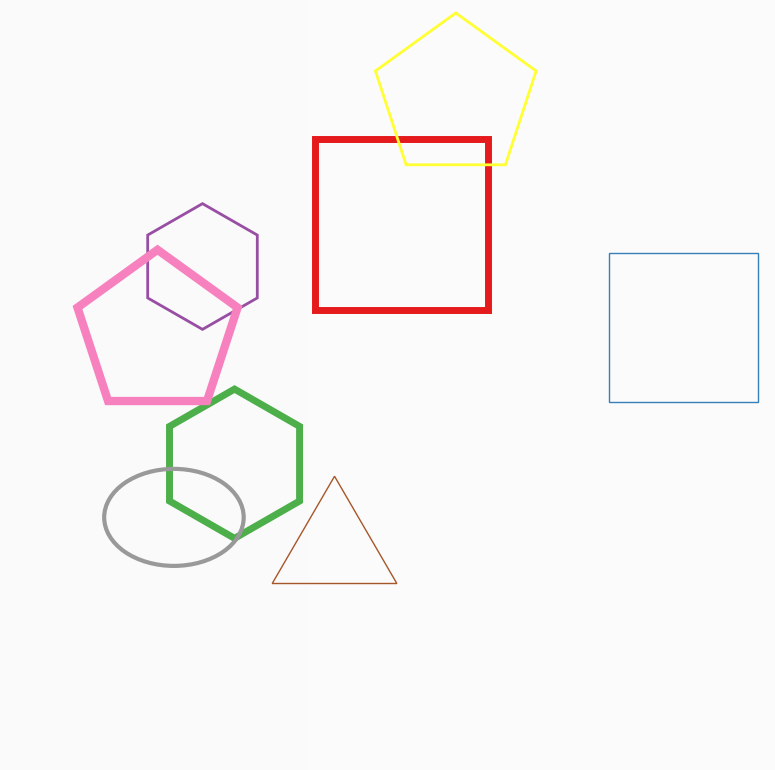[{"shape": "square", "thickness": 2.5, "radius": 0.56, "center": [0.518, 0.708]}, {"shape": "square", "thickness": 0.5, "radius": 0.48, "center": [0.882, 0.575]}, {"shape": "hexagon", "thickness": 2.5, "radius": 0.48, "center": [0.303, 0.398]}, {"shape": "hexagon", "thickness": 1, "radius": 0.41, "center": [0.261, 0.654]}, {"shape": "pentagon", "thickness": 1, "radius": 0.55, "center": [0.588, 0.874]}, {"shape": "triangle", "thickness": 0.5, "radius": 0.46, "center": [0.432, 0.289]}, {"shape": "pentagon", "thickness": 3, "radius": 0.54, "center": [0.203, 0.567]}, {"shape": "oval", "thickness": 1.5, "radius": 0.45, "center": [0.224, 0.328]}]